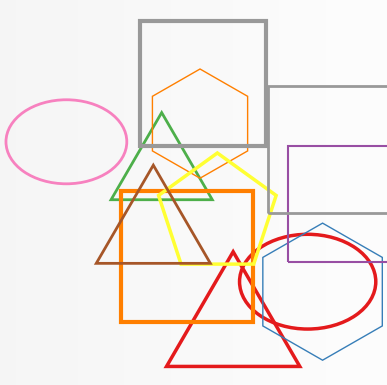[{"shape": "triangle", "thickness": 2.5, "radius": 0.99, "center": [0.602, 0.148]}, {"shape": "oval", "thickness": 2.5, "radius": 0.88, "center": [0.794, 0.268]}, {"shape": "hexagon", "thickness": 1, "radius": 0.89, "center": [0.832, 0.242]}, {"shape": "triangle", "thickness": 2, "radius": 0.75, "center": [0.417, 0.557]}, {"shape": "square", "thickness": 1.5, "radius": 0.75, "center": [0.894, 0.471]}, {"shape": "hexagon", "thickness": 1, "radius": 0.71, "center": [0.516, 0.679]}, {"shape": "square", "thickness": 3, "radius": 0.85, "center": [0.483, 0.333]}, {"shape": "pentagon", "thickness": 2.5, "radius": 0.8, "center": [0.561, 0.443]}, {"shape": "triangle", "thickness": 2, "radius": 0.85, "center": [0.396, 0.401]}, {"shape": "oval", "thickness": 2, "radius": 0.78, "center": [0.171, 0.632]}, {"shape": "square", "thickness": 3, "radius": 0.81, "center": [0.524, 0.783]}, {"shape": "square", "thickness": 2, "radius": 0.83, "center": [0.857, 0.611]}]